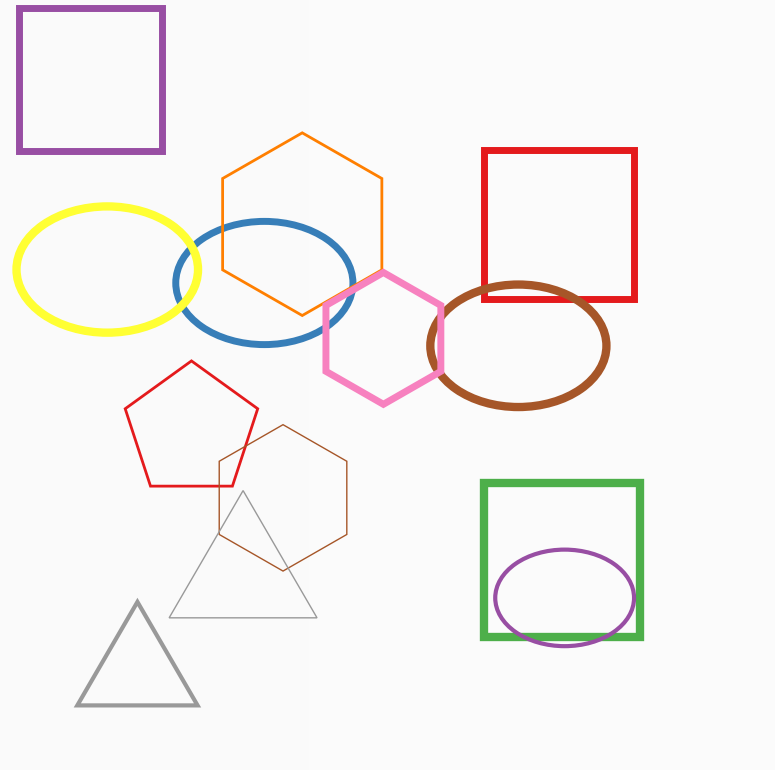[{"shape": "pentagon", "thickness": 1, "radius": 0.45, "center": [0.247, 0.441]}, {"shape": "square", "thickness": 2.5, "radius": 0.48, "center": [0.721, 0.708]}, {"shape": "oval", "thickness": 2.5, "radius": 0.57, "center": [0.341, 0.632]}, {"shape": "square", "thickness": 3, "radius": 0.5, "center": [0.725, 0.273]}, {"shape": "oval", "thickness": 1.5, "radius": 0.45, "center": [0.729, 0.224]}, {"shape": "square", "thickness": 2.5, "radius": 0.46, "center": [0.117, 0.897]}, {"shape": "hexagon", "thickness": 1, "radius": 0.59, "center": [0.39, 0.709]}, {"shape": "oval", "thickness": 3, "radius": 0.59, "center": [0.138, 0.65]}, {"shape": "hexagon", "thickness": 0.5, "radius": 0.48, "center": [0.365, 0.353]}, {"shape": "oval", "thickness": 3, "radius": 0.57, "center": [0.669, 0.551]}, {"shape": "hexagon", "thickness": 2.5, "radius": 0.43, "center": [0.495, 0.561]}, {"shape": "triangle", "thickness": 1.5, "radius": 0.45, "center": [0.177, 0.129]}, {"shape": "triangle", "thickness": 0.5, "radius": 0.55, "center": [0.314, 0.253]}]